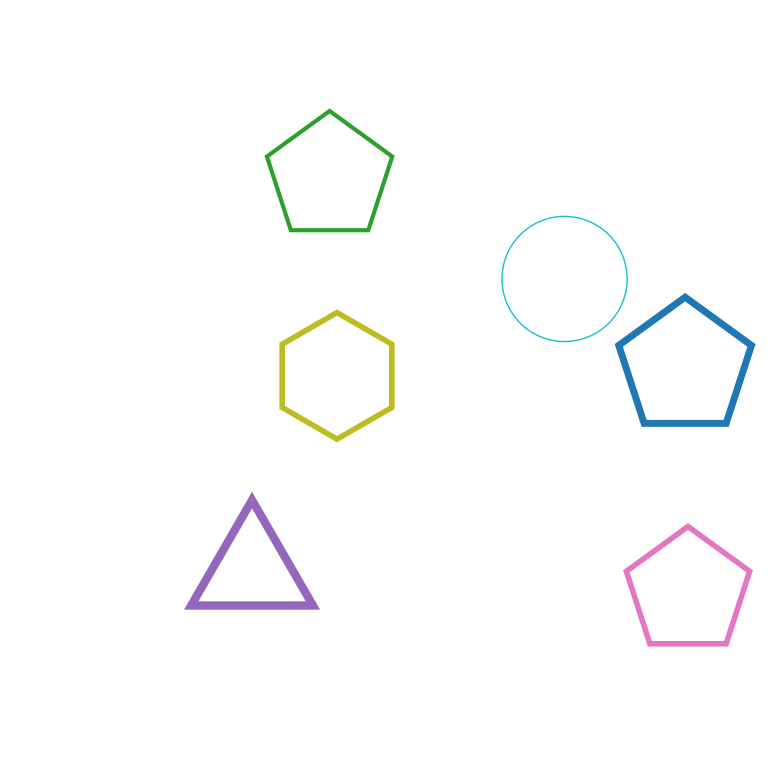[{"shape": "pentagon", "thickness": 2.5, "radius": 0.45, "center": [0.89, 0.523]}, {"shape": "pentagon", "thickness": 1.5, "radius": 0.43, "center": [0.428, 0.77]}, {"shape": "triangle", "thickness": 3, "radius": 0.46, "center": [0.327, 0.259]}, {"shape": "pentagon", "thickness": 2, "radius": 0.42, "center": [0.894, 0.232]}, {"shape": "hexagon", "thickness": 2, "radius": 0.41, "center": [0.438, 0.512]}, {"shape": "circle", "thickness": 0.5, "radius": 0.41, "center": [0.733, 0.638]}]